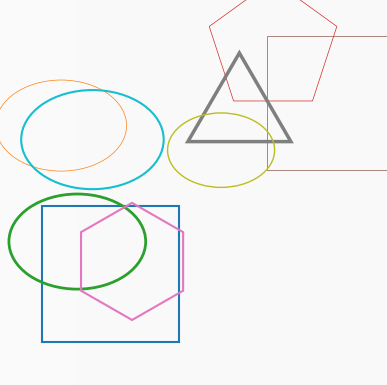[{"shape": "square", "thickness": 1.5, "radius": 0.88, "center": [0.286, 0.289]}, {"shape": "oval", "thickness": 0.5, "radius": 0.84, "center": [0.158, 0.674]}, {"shape": "oval", "thickness": 2, "radius": 0.88, "center": [0.199, 0.373]}, {"shape": "pentagon", "thickness": 0.5, "radius": 0.87, "center": [0.705, 0.878]}, {"shape": "square", "thickness": 0.5, "radius": 0.88, "center": [0.864, 0.732]}, {"shape": "hexagon", "thickness": 1.5, "radius": 0.76, "center": [0.341, 0.321]}, {"shape": "triangle", "thickness": 2.5, "radius": 0.77, "center": [0.618, 0.709]}, {"shape": "oval", "thickness": 1, "radius": 0.69, "center": [0.571, 0.61]}, {"shape": "oval", "thickness": 1.5, "radius": 0.92, "center": [0.239, 0.637]}]